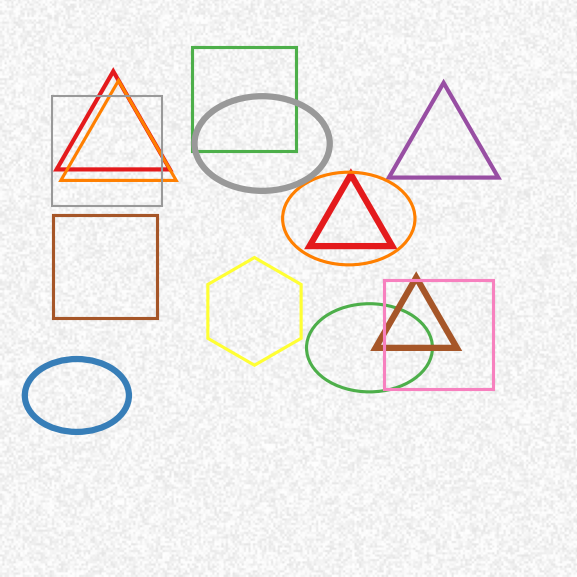[{"shape": "triangle", "thickness": 3, "radius": 0.41, "center": [0.608, 0.614]}, {"shape": "triangle", "thickness": 2, "radius": 0.57, "center": [0.196, 0.762]}, {"shape": "oval", "thickness": 3, "radius": 0.45, "center": [0.133, 0.314]}, {"shape": "square", "thickness": 1.5, "radius": 0.45, "center": [0.422, 0.828]}, {"shape": "oval", "thickness": 1.5, "radius": 0.55, "center": [0.64, 0.397]}, {"shape": "triangle", "thickness": 2, "radius": 0.55, "center": [0.768, 0.746]}, {"shape": "oval", "thickness": 1.5, "radius": 0.57, "center": [0.604, 0.621]}, {"shape": "triangle", "thickness": 1.5, "radius": 0.58, "center": [0.205, 0.744]}, {"shape": "hexagon", "thickness": 1.5, "radius": 0.47, "center": [0.441, 0.46]}, {"shape": "triangle", "thickness": 3, "radius": 0.41, "center": [0.721, 0.437]}, {"shape": "square", "thickness": 1.5, "radius": 0.45, "center": [0.182, 0.538]}, {"shape": "square", "thickness": 1.5, "radius": 0.47, "center": [0.759, 0.42]}, {"shape": "square", "thickness": 1, "radius": 0.48, "center": [0.185, 0.737]}, {"shape": "oval", "thickness": 3, "radius": 0.59, "center": [0.454, 0.751]}]